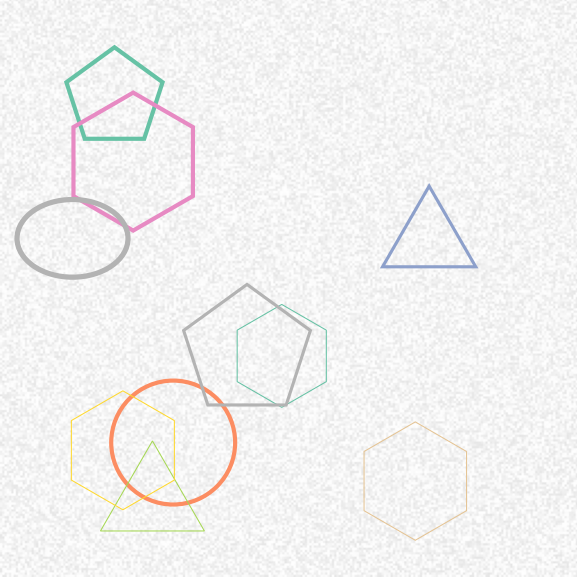[{"shape": "pentagon", "thickness": 2, "radius": 0.44, "center": [0.198, 0.83]}, {"shape": "hexagon", "thickness": 0.5, "radius": 0.45, "center": [0.488, 0.383]}, {"shape": "circle", "thickness": 2, "radius": 0.54, "center": [0.3, 0.233]}, {"shape": "triangle", "thickness": 1.5, "radius": 0.47, "center": [0.743, 0.584]}, {"shape": "hexagon", "thickness": 2, "radius": 0.6, "center": [0.231, 0.719]}, {"shape": "triangle", "thickness": 0.5, "radius": 0.52, "center": [0.264, 0.132]}, {"shape": "hexagon", "thickness": 0.5, "radius": 0.51, "center": [0.213, 0.219]}, {"shape": "hexagon", "thickness": 0.5, "radius": 0.51, "center": [0.719, 0.166]}, {"shape": "oval", "thickness": 2.5, "radius": 0.48, "center": [0.126, 0.586]}, {"shape": "pentagon", "thickness": 1.5, "radius": 0.58, "center": [0.428, 0.391]}]